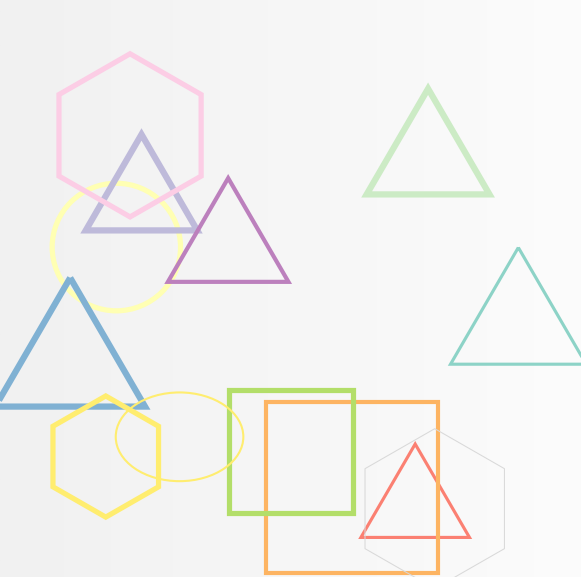[{"shape": "triangle", "thickness": 1.5, "radius": 0.67, "center": [0.892, 0.436]}, {"shape": "circle", "thickness": 2.5, "radius": 0.55, "center": [0.2, 0.571]}, {"shape": "triangle", "thickness": 3, "radius": 0.55, "center": [0.243, 0.656]}, {"shape": "triangle", "thickness": 1.5, "radius": 0.54, "center": [0.714, 0.122]}, {"shape": "triangle", "thickness": 3, "radius": 0.74, "center": [0.121, 0.369]}, {"shape": "square", "thickness": 2, "radius": 0.74, "center": [0.606, 0.155]}, {"shape": "square", "thickness": 2.5, "radius": 0.53, "center": [0.5, 0.217]}, {"shape": "hexagon", "thickness": 2.5, "radius": 0.71, "center": [0.224, 0.765]}, {"shape": "hexagon", "thickness": 0.5, "radius": 0.69, "center": [0.748, 0.118]}, {"shape": "triangle", "thickness": 2, "radius": 0.6, "center": [0.393, 0.571]}, {"shape": "triangle", "thickness": 3, "radius": 0.61, "center": [0.736, 0.724]}, {"shape": "hexagon", "thickness": 2.5, "radius": 0.52, "center": [0.182, 0.209]}, {"shape": "oval", "thickness": 1, "radius": 0.55, "center": [0.309, 0.243]}]